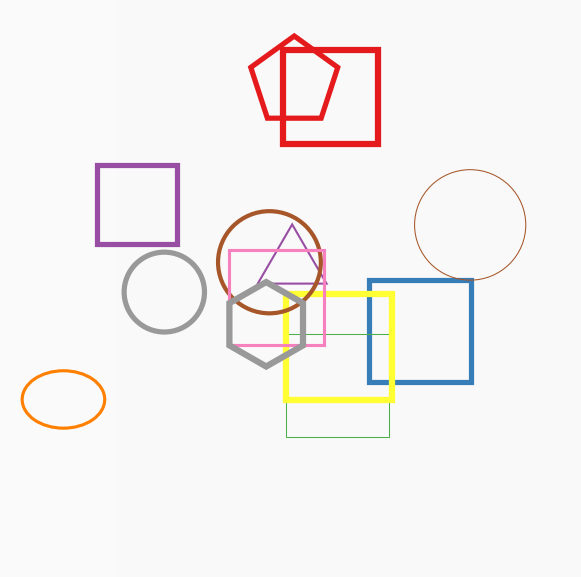[{"shape": "square", "thickness": 3, "radius": 0.41, "center": [0.569, 0.832]}, {"shape": "pentagon", "thickness": 2.5, "radius": 0.39, "center": [0.506, 0.858]}, {"shape": "square", "thickness": 2.5, "radius": 0.44, "center": [0.723, 0.426]}, {"shape": "square", "thickness": 0.5, "radius": 0.44, "center": [0.581, 0.332]}, {"shape": "triangle", "thickness": 1, "radius": 0.34, "center": [0.503, 0.542]}, {"shape": "square", "thickness": 2.5, "radius": 0.34, "center": [0.236, 0.645]}, {"shape": "oval", "thickness": 1.5, "radius": 0.36, "center": [0.109, 0.307]}, {"shape": "square", "thickness": 3, "radius": 0.46, "center": [0.583, 0.398]}, {"shape": "circle", "thickness": 0.5, "radius": 0.48, "center": [0.809, 0.61]}, {"shape": "circle", "thickness": 2, "radius": 0.44, "center": [0.464, 0.545]}, {"shape": "square", "thickness": 1.5, "radius": 0.41, "center": [0.475, 0.484]}, {"shape": "circle", "thickness": 2.5, "radius": 0.35, "center": [0.283, 0.493]}, {"shape": "hexagon", "thickness": 3, "radius": 0.37, "center": [0.458, 0.438]}]